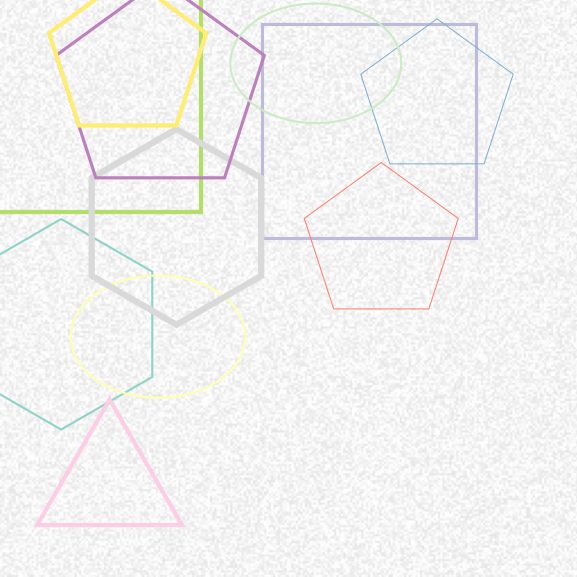[{"shape": "hexagon", "thickness": 1, "radius": 0.91, "center": [0.106, 0.438]}, {"shape": "oval", "thickness": 1, "radius": 0.76, "center": [0.274, 0.416]}, {"shape": "square", "thickness": 1.5, "radius": 0.93, "center": [0.64, 0.772]}, {"shape": "pentagon", "thickness": 0.5, "radius": 0.7, "center": [0.66, 0.578]}, {"shape": "pentagon", "thickness": 0.5, "radius": 0.69, "center": [0.757, 0.828]}, {"shape": "square", "thickness": 2, "radius": 0.99, "center": [0.15, 0.831]}, {"shape": "triangle", "thickness": 2, "radius": 0.72, "center": [0.19, 0.162]}, {"shape": "hexagon", "thickness": 3, "radius": 0.85, "center": [0.306, 0.606]}, {"shape": "pentagon", "thickness": 1.5, "radius": 0.95, "center": [0.277, 0.845]}, {"shape": "oval", "thickness": 1, "radius": 0.74, "center": [0.547, 0.889]}, {"shape": "pentagon", "thickness": 2, "radius": 0.72, "center": [0.221, 0.898]}]